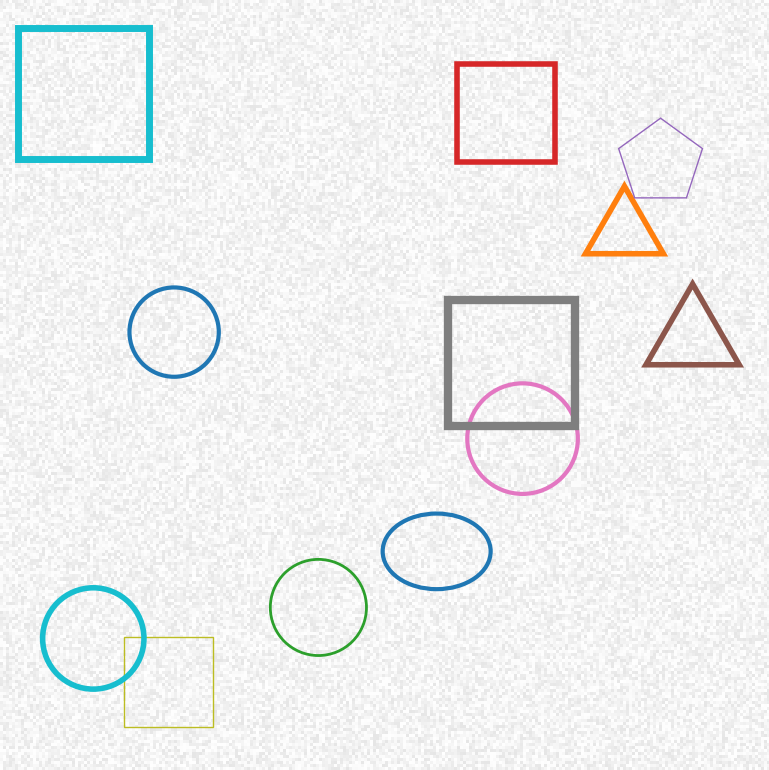[{"shape": "circle", "thickness": 1.5, "radius": 0.29, "center": [0.226, 0.569]}, {"shape": "oval", "thickness": 1.5, "radius": 0.35, "center": [0.567, 0.284]}, {"shape": "triangle", "thickness": 2, "radius": 0.29, "center": [0.811, 0.7]}, {"shape": "circle", "thickness": 1, "radius": 0.31, "center": [0.413, 0.211]}, {"shape": "square", "thickness": 2, "radius": 0.32, "center": [0.657, 0.853]}, {"shape": "pentagon", "thickness": 0.5, "radius": 0.29, "center": [0.858, 0.789]}, {"shape": "triangle", "thickness": 2, "radius": 0.35, "center": [0.899, 0.561]}, {"shape": "circle", "thickness": 1.5, "radius": 0.36, "center": [0.679, 0.43]}, {"shape": "square", "thickness": 3, "radius": 0.41, "center": [0.665, 0.529]}, {"shape": "square", "thickness": 0.5, "radius": 0.29, "center": [0.219, 0.115]}, {"shape": "square", "thickness": 2.5, "radius": 0.43, "center": [0.108, 0.879]}, {"shape": "circle", "thickness": 2, "radius": 0.33, "center": [0.121, 0.171]}]